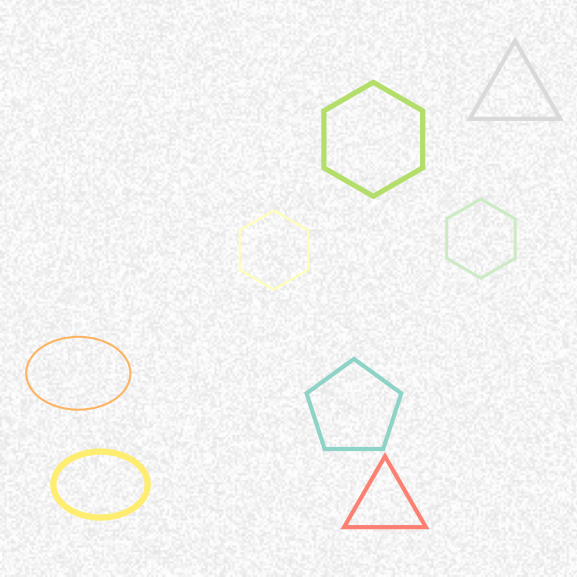[{"shape": "pentagon", "thickness": 2, "radius": 0.43, "center": [0.613, 0.291]}, {"shape": "hexagon", "thickness": 1, "radius": 0.34, "center": [0.474, 0.566]}, {"shape": "triangle", "thickness": 2, "radius": 0.41, "center": [0.667, 0.127]}, {"shape": "oval", "thickness": 1, "radius": 0.45, "center": [0.136, 0.353]}, {"shape": "hexagon", "thickness": 2.5, "radius": 0.49, "center": [0.646, 0.758]}, {"shape": "triangle", "thickness": 2, "radius": 0.45, "center": [0.892, 0.838]}, {"shape": "hexagon", "thickness": 1.5, "radius": 0.34, "center": [0.833, 0.586]}, {"shape": "oval", "thickness": 3, "radius": 0.41, "center": [0.174, 0.16]}]